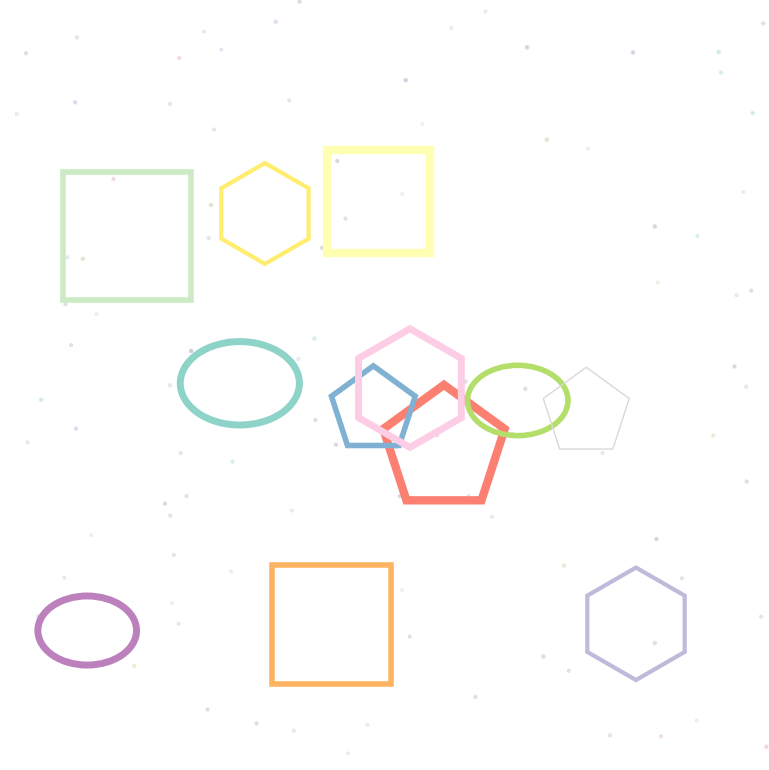[{"shape": "oval", "thickness": 2.5, "radius": 0.39, "center": [0.311, 0.502]}, {"shape": "square", "thickness": 3, "radius": 0.33, "center": [0.491, 0.738]}, {"shape": "hexagon", "thickness": 1.5, "radius": 0.37, "center": [0.826, 0.19]}, {"shape": "pentagon", "thickness": 3, "radius": 0.41, "center": [0.577, 0.417]}, {"shape": "pentagon", "thickness": 2, "radius": 0.29, "center": [0.485, 0.468]}, {"shape": "square", "thickness": 2, "radius": 0.38, "center": [0.431, 0.189]}, {"shape": "oval", "thickness": 2, "radius": 0.33, "center": [0.672, 0.48]}, {"shape": "hexagon", "thickness": 2.5, "radius": 0.39, "center": [0.532, 0.496]}, {"shape": "pentagon", "thickness": 0.5, "radius": 0.29, "center": [0.761, 0.464]}, {"shape": "oval", "thickness": 2.5, "radius": 0.32, "center": [0.113, 0.181]}, {"shape": "square", "thickness": 2, "radius": 0.41, "center": [0.165, 0.694]}, {"shape": "hexagon", "thickness": 1.5, "radius": 0.33, "center": [0.344, 0.723]}]